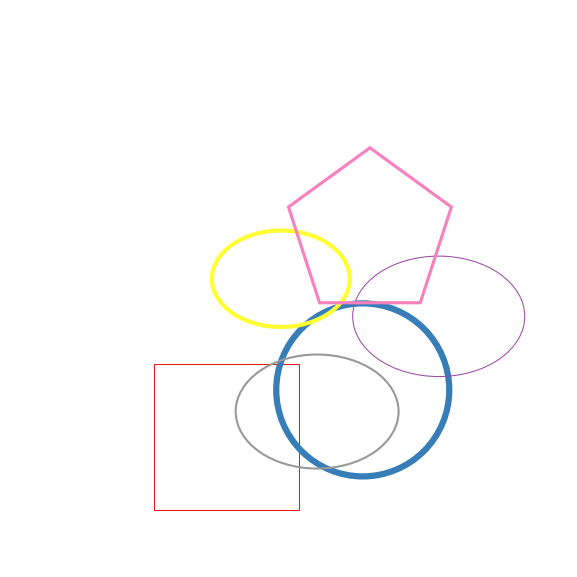[{"shape": "square", "thickness": 0.5, "radius": 0.63, "center": [0.392, 0.243]}, {"shape": "circle", "thickness": 3, "radius": 0.75, "center": [0.628, 0.324]}, {"shape": "oval", "thickness": 0.5, "radius": 0.74, "center": [0.76, 0.451]}, {"shape": "oval", "thickness": 2, "radius": 0.6, "center": [0.486, 0.516]}, {"shape": "pentagon", "thickness": 1.5, "radius": 0.74, "center": [0.641, 0.595]}, {"shape": "oval", "thickness": 1, "radius": 0.71, "center": [0.549, 0.287]}]